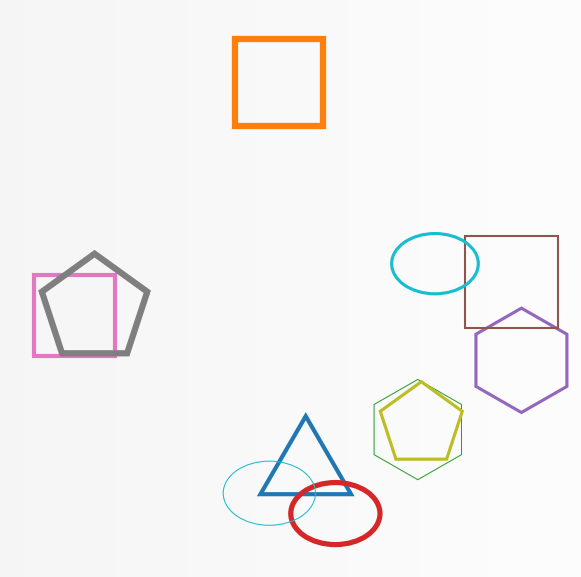[{"shape": "triangle", "thickness": 2, "radius": 0.45, "center": [0.526, 0.188]}, {"shape": "square", "thickness": 3, "radius": 0.38, "center": [0.48, 0.856]}, {"shape": "hexagon", "thickness": 0.5, "radius": 0.43, "center": [0.719, 0.255]}, {"shape": "oval", "thickness": 2.5, "radius": 0.38, "center": [0.577, 0.11]}, {"shape": "hexagon", "thickness": 1.5, "radius": 0.45, "center": [0.897, 0.375]}, {"shape": "square", "thickness": 1, "radius": 0.4, "center": [0.881, 0.511]}, {"shape": "square", "thickness": 2, "radius": 0.35, "center": [0.128, 0.452]}, {"shape": "pentagon", "thickness": 3, "radius": 0.48, "center": [0.163, 0.464]}, {"shape": "pentagon", "thickness": 1.5, "radius": 0.37, "center": [0.725, 0.264]}, {"shape": "oval", "thickness": 1.5, "radius": 0.37, "center": [0.748, 0.543]}, {"shape": "oval", "thickness": 0.5, "radius": 0.4, "center": [0.463, 0.145]}]